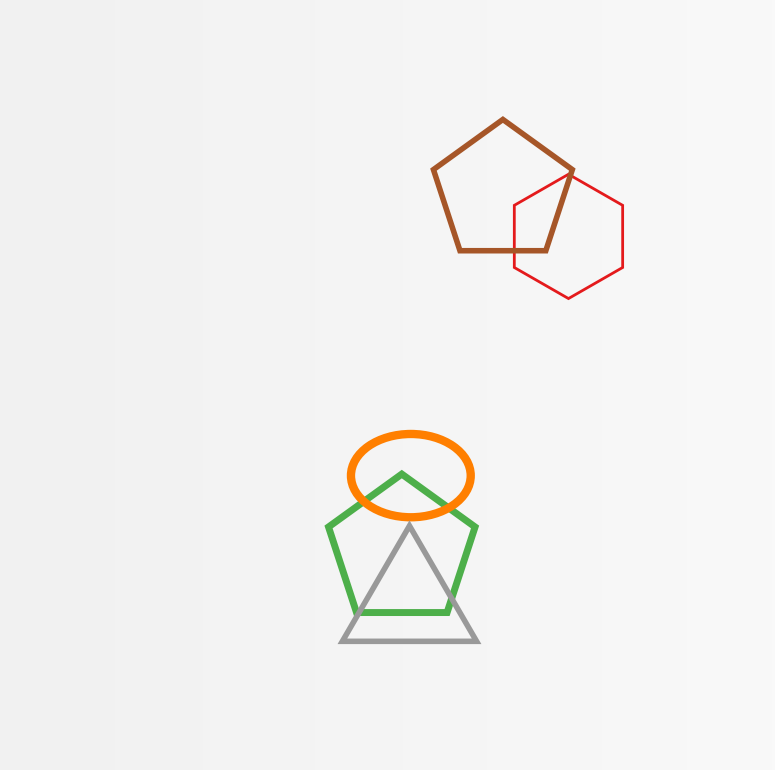[{"shape": "hexagon", "thickness": 1, "radius": 0.4, "center": [0.734, 0.693]}, {"shape": "pentagon", "thickness": 2.5, "radius": 0.5, "center": [0.518, 0.285]}, {"shape": "oval", "thickness": 3, "radius": 0.39, "center": [0.53, 0.382]}, {"shape": "pentagon", "thickness": 2, "radius": 0.47, "center": [0.649, 0.751]}, {"shape": "triangle", "thickness": 2, "radius": 0.5, "center": [0.528, 0.217]}]